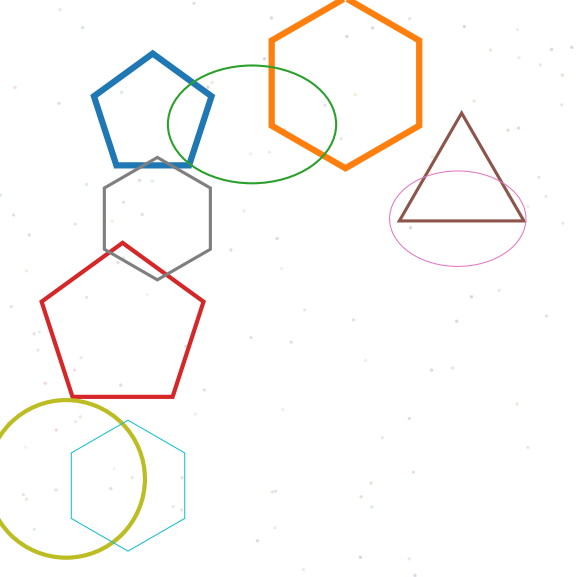[{"shape": "pentagon", "thickness": 3, "radius": 0.54, "center": [0.264, 0.799]}, {"shape": "hexagon", "thickness": 3, "radius": 0.74, "center": [0.598, 0.855]}, {"shape": "oval", "thickness": 1, "radius": 0.73, "center": [0.436, 0.784]}, {"shape": "pentagon", "thickness": 2, "radius": 0.74, "center": [0.212, 0.431]}, {"shape": "triangle", "thickness": 1.5, "radius": 0.62, "center": [0.799, 0.679]}, {"shape": "oval", "thickness": 0.5, "radius": 0.59, "center": [0.793, 0.62]}, {"shape": "hexagon", "thickness": 1.5, "radius": 0.53, "center": [0.272, 0.621]}, {"shape": "circle", "thickness": 2, "radius": 0.68, "center": [0.115, 0.17]}, {"shape": "hexagon", "thickness": 0.5, "radius": 0.57, "center": [0.222, 0.158]}]